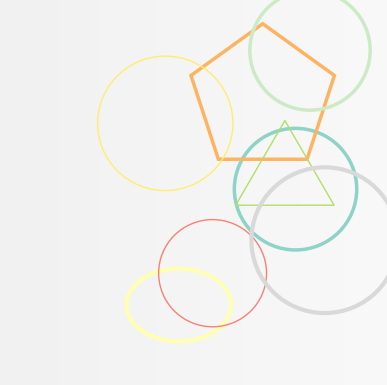[{"shape": "circle", "thickness": 2.5, "radius": 0.79, "center": [0.763, 0.509]}, {"shape": "oval", "thickness": 3, "radius": 0.68, "center": [0.461, 0.208]}, {"shape": "circle", "thickness": 1, "radius": 0.7, "center": [0.549, 0.29]}, {"shape": "pentagon", "thickness": 2.5, "radius": 0.97, "center": [0.678, 0.744]}, {"shape": "triangle", "thickness": 1, "radius": 0.73, "center": [0.735, 0.54]}, {"shape": "circle", "thickness": 3, "radius": 0.95, "center": [0.838, 0.376]}, {"shape": "circle", "thickness": 2.5, "radius": 0.78, "center": [0.8, 0.869]}, {"shape": "circle", "thickness": 1, "radius": 0.87, "center": [0.426, 0.68]}]